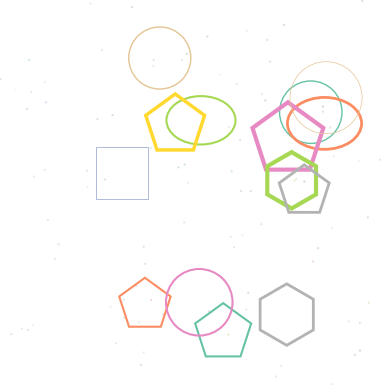[{"shape": "pentagon", "thickness": 1.5, "radius": 0.38, "center": [0.58, 0.136]}, {"shape": "circle", "thickness": 1, "radius": 0.41, "center": [0.807, 0.709]}, {"shape": "pentagon", "thickness": 1.5, "radius": 0.35, "center": [0.376, 0.208]}, {"shape": "oval", "thickness": 2, "radius": 0.48, "center": [0.843, 0.68]}, {"shape": "square", "thickness": 0.5, "radius": 0.34, "center": [0.317, 0.551]}, {"shape": "circle", "thickness": 1.5, "radius": 0.43, "center": [0.518, 0.215]}, {"shape": "pentagon", "thickness": 3, "radius": 0.48, "center": [0.748, 0.638]}, {"shape": "hexagon", "thickness": 3, "radius": 0.37, "center": [0.758, 0.532]}, {"shape": "oval", "thickness": 1.5, "radius": 0.45, "center": [0.522, 0.688]}, {"shape": "pentagon", "thickness": 2.5, "radius": 0.4, "center": [0.455, 0.675]}, {"shape": "circle", "thickness": 0.5, "radius": 0.47, "center": [0.847, 0.746]}, {"shape": "circle", "thickness": 1, "radius": 0.4, "center": [0.415, 0.849]}, {"shape": "pentagon", "thickness": 2, "radius": 0.34, "center": [0.79, 0.504]}, {"shape": "hexagon", "thickness": 2, "radius": 0.4, "center": [0.745, 0.183]}]